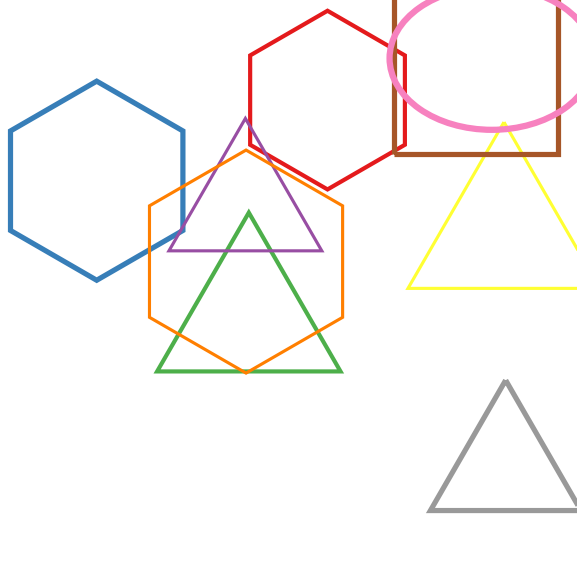[{"shape": "hexagon", "thickness": 2, "radius": 0.77, "center": [0.567, 0.826]}, {"shape": "hexagon", "thickness": 2.5, "radius": 0.86, "center": [0.167, 0.686]}, {"shape": "triangle", "thickness": 2, "radius": 0.92, "center": [0.431, 0.448]}, {"shape": "triangle", "thickness": 1.5, "radius": 0.76, "center": [0.425, 0.641]}, {"shape": "hexagon", "thickness": 1.5, "radius": 0.97, "center": [0.426, 0.546]}, {"shape": "triangle", "thickness": 1.5, "radius": 0.96, "center": [0.873, 0.596]}, {"shape": "square", "thickness": 2.5, "radius": 0.71, "center": [0.824, 0.875]}, {"shape": "oval", "thickness": 3, "radius": 0.88, "center": [0.852, 0.898]}, {"shape": "triangle", "thickness": 2.5, "radius": 0.75, "center": [0.876, 0.19]}]